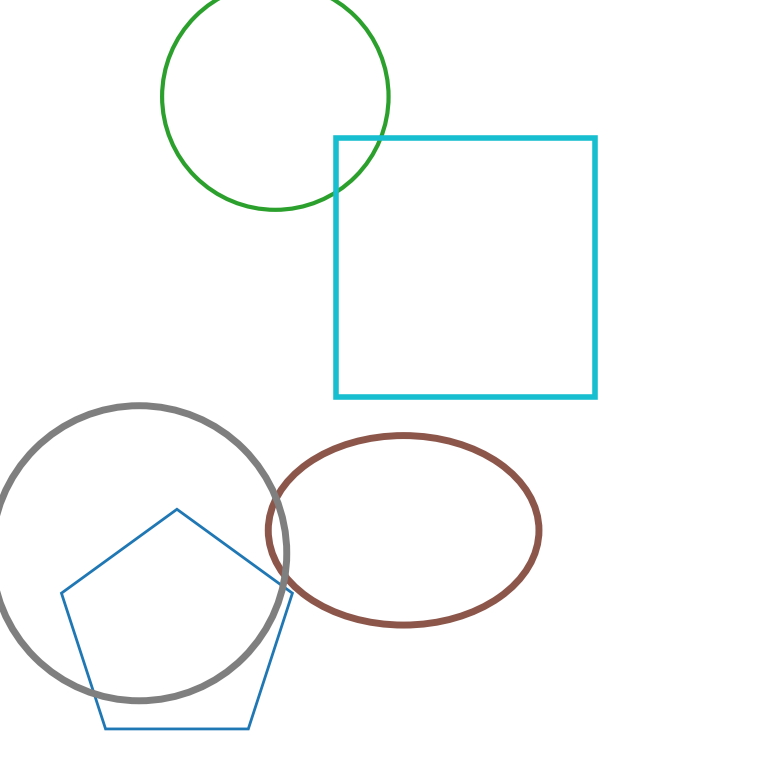[{"shape": "pentagon", "thickness": 1, "radius": 0.79, "center": [0.23, 0.181]}, {"shape": "circle", "thickness": 1.5, "radius": 0.74, "center": [0.358, 0.875]}, {"shape": "oval", "thickness": 2.5, "radius": 0.88, "center": [0.524, 0.311]}, {"shape": "circle", "thickness": 2.5, "radius": 0.96, "center": [0.181, 0.282]}, {"shape": "square", "thickness": 2, "radius": 0.84, "center": [0.604, 0.652]}]